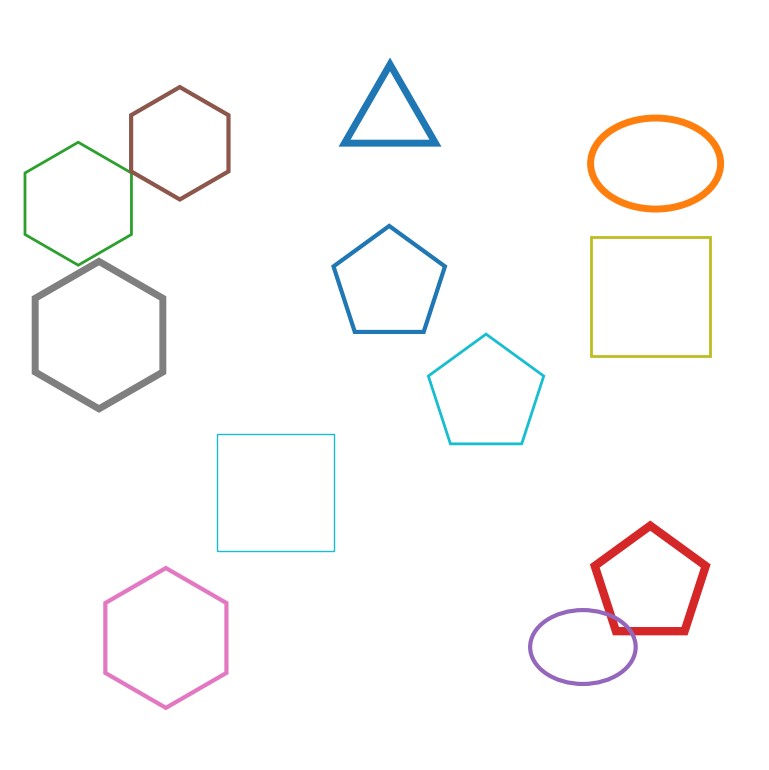[{"shape": "pentagon", "thickness": 1.5, "radius": 0.38, "center": [0.505, 0.63]}, {"shape": "triangle", "thickness": 2.5, "radius": 0.34, "center": [0.507, 0.848]}, {"shape": "oval", "thickness": 2.5, "radius": 0.42, "center": [0.851, 0.788]}, {"shape": "hexagon", "thickness": 1, "radius": 0.4, "center": [0.102, 0.735]}, {"shape": "pentagon", "thickness": 3, "radius": 0.38, "center": [0.844, 0.242]}, {"shape": "oval", "thickness": 1.5, "radius": 0.34, "center": [0.757, 0.16]}, {"shape": "hexagon", "thickness": 1.5, "radius": 0.36, "center": [0.234, 0.814]}, {"shape": "hexagon", "thickness": 1.5, "radius": 0.45, "center": [0.215, 0.171]}, {"shape": "hexagon", "thickness": 2.5, "radius": 0.48, "center": [0.129, 0.565]}, {"shape": "square", "thickness": 1, "radius": 0.39, "center": [0.845, 0.615]}, {"shape": "pentagon", "thickness": 1, "radius": 0.39, "center": [0.631, 0.487]}, {"shape": "square", "thickness": 0.5, "radius": 0.38, "center": [0.358, 0.361]}]